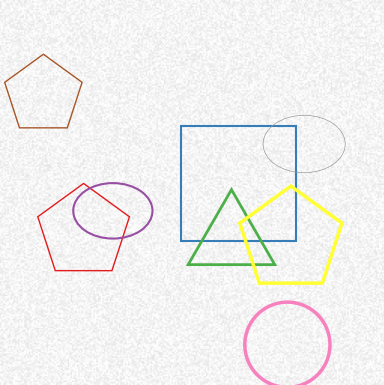[{"shape": "pentagon", "thickness": 1, "radius": 0.63, "center": [0.217, 0.398]}, {"shape": "square", "thickness": 1.5, "radius": 0.75, "center": [0.62, 0.524]}, {"shape": "triangle", "thickness": 2, "radius": 0.65, "center": [0.601, 0.378]}, {"shape": "oval", "thickness": 1.5, "radius": 0.51, "center": [0.293, 0.452]}, {"shape": "pentagon", "thickness": 2.5, "radius": 0.7, "center": [0.756, 0.377]}, {"shape": "pentagon", "thickness": 1, "radius": 0.53, "center": [0.113, 0.753]}, {"shape": "circle", "thickness": 2.5, "radius": 0.55, "center": [0.746, 0.105]}, {"shape": "oval", "thickness": 0.5, "radius": 0.53, "center": [0.79, 0.626]}]